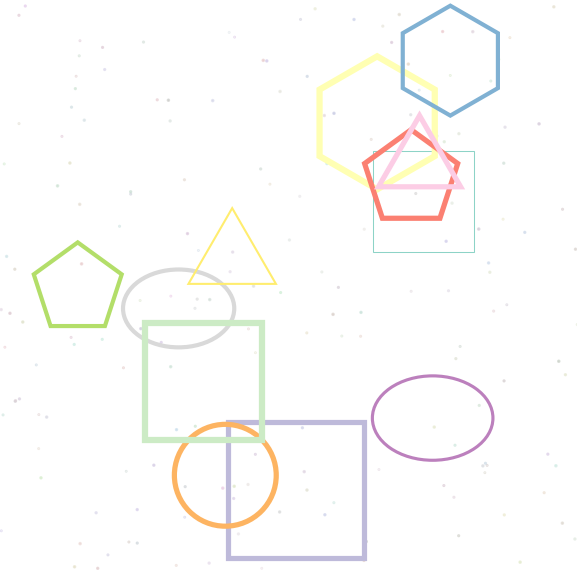[{"shape": "square", "thickness": 0.5, "radius": 0.44, "center": [0.734, 0.65]}, {"shape": "hexagon", "thickness": 3, "radius": 0.58, "center": [0.653, 0.786]}, {"shape": "square", "thickness": 2.5, "radius": 0.59, "center": [0.512, 0.151]}, {"shape": "pentagon", "thickness": 2.5, "radius": 0.42, "center": [0.712, 0.69]}, {"shape": "hexagon", "thickness": 2, "radius": 0.48, "center": [0.78, 0.894]}, {"shape": "circle", "thickness": 2.5, "radius": 0.44, "center": [0.39, 0.176]}, {"shape": "pentagon", "thickness": 2, "radius": 0.4, "center": [0.135, 0.499]}, {"shape": "triangle", "thickness": 2.5, "radius": 0.41, "center": [0.726, 0.717]}, {"shape": "oval", "thickness": 2, "radius": 0.48, "center": [0.309, 0.465]}, {"shape": "oval", "thickness": 1.5, "radius": 0.52, "center": [0.749, 0.275]}, {"shape": "square", "thickness": 3, "radius": 0.51, "center": [0.353, 0.339]}, {"shape": "triangle", "thickness": 1, "radius": 0.44, "center": [0.402, 0.551]}]